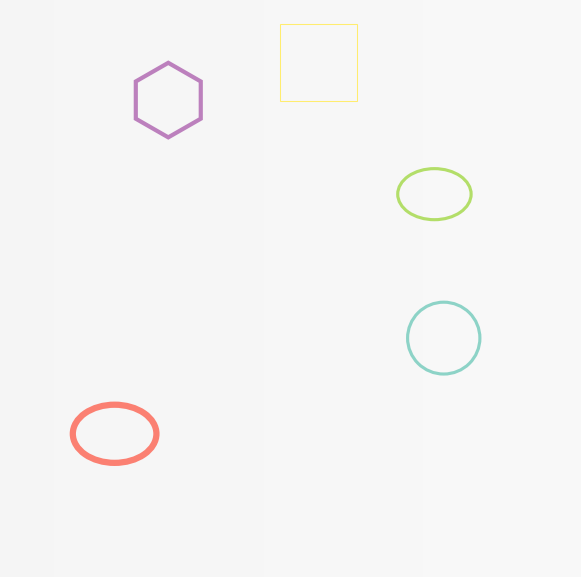[{"shape": "circle", "thickness": 1.5, "radius": 0.31, "center": [0.763, 0.414]}, {"shape": "oval", "thickness": 3, "radius": 0.36, "center": [0.197, 0.248]}, {"shape": "oval", "thickness": 1.5, "radius": 0.32, "center": [0.747, 0.663]}, {"shape": "hexagon", "thickness": 2, "radius": 0.32, "center": [0.29, 0.826]}, {"shape": "square", "thickness": 0.5, "radius": 0.33, "center": [0.548, 0.891]}]